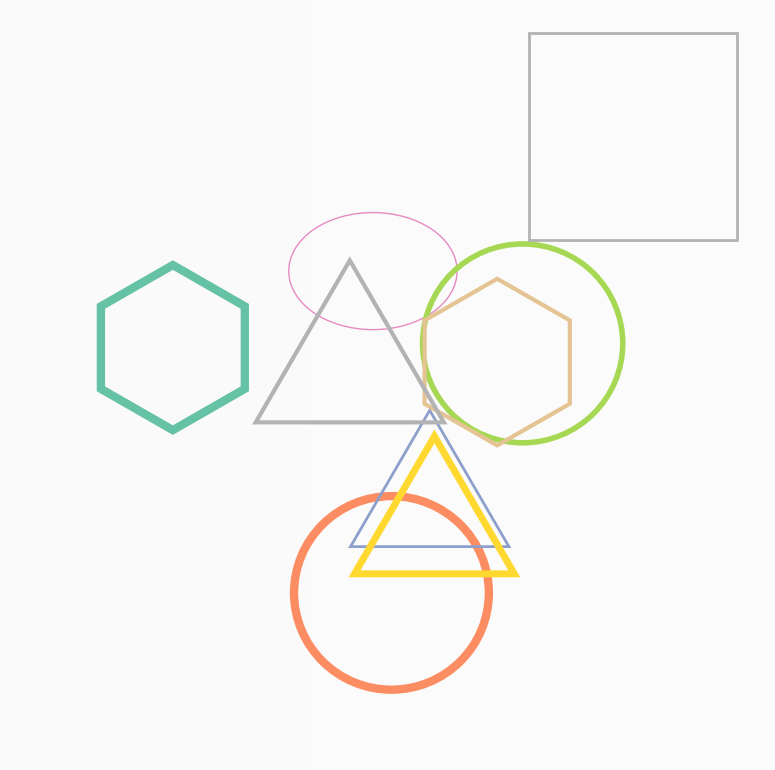[{"shape": "hexagon", "thickness": 3, "radius": 0.54, "center": [0.223, 0.549]}, {"shape": "circle", "thickness": 3, "radius": 0.63, "center": [0.505, 0.23]}, {"shape": "triangle", "thickness": 1, "radius": 0.59, "center": [0.554, 0.349]}, {"shape": "oval", "thickness": 0.5, "radius": 0.54, "center": [0.481, 0.648]}, {"shape": "circle", "thickness": 2, "radius": 0.65, "center": [0.674, 0.554]}, {"shape": "triangle", "thickness": 2.5, "radius": 0.6, "center": [0.561, 0.314]}, {"shape": "hexagon", "thickness": 1.5, "radius": 0.54, "center": [0.642, 0.53]}, {"shape": "triangle", "thickness": 1.5, "radius": 0.7, "center": [0.451, 0.522]}, {"shape": "square", "thickness": 1, "radius": 0.67, "center": [0.817, 0.823]}]